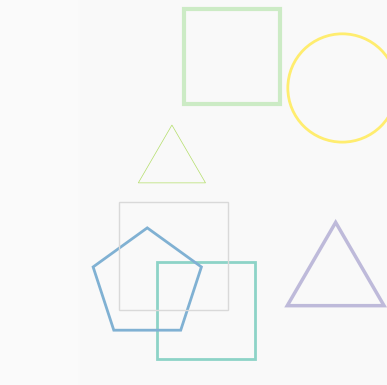[{"shape": "square", "thickness": 2, "radius": 0.63, "center": [0.532, 0.193]}, {"shape": "triangle", "thickness": 2.5, "radius": 0.72, "center": [0.866, 0.278]}, {"shape": "pentagon", "thickness": 2, "radius": 0.73, "center": [0.38, 0.261]}, {"shape": "triangle", "thickness": 0.5, "radius": 0.5, "center": [0.444, 0.575]}, {"shape": "square", "thickness": 1, "radius": 0.7, "center": [0.447, 0.335]}, {"shape": "square", "thickness": 3, "radius": 0.62, "center": [0.599, 0.854]}, {"shape": "circle", "thickness": 2, "radius": 0.7, "center": [0.883, 0.771]}]